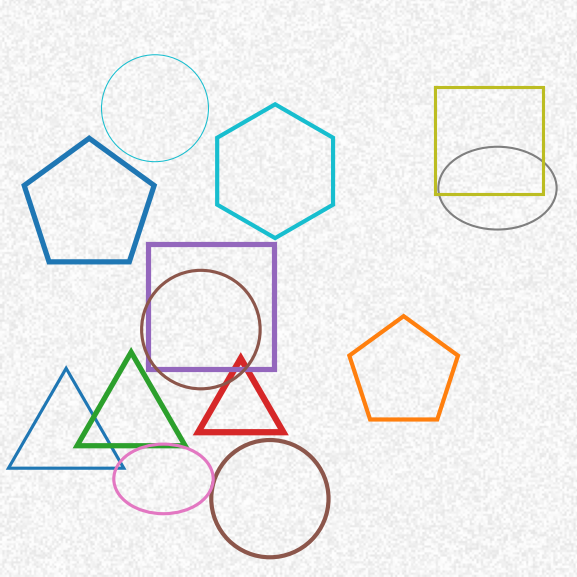[{"shape": "pentagon", "thickness": 2.5, "radius": 0.59, "center": [0.154, 0.641]}, {"shape": "triangle", "thickness": 1.5, "radius": 0.58, "center": [0.115, 0.246]}, {"shape": "pentagon", "thickness": 2, "radius": 0.49, "center": [0.699, 0.353]}, {"shape": "triangle", "thickness": 2.5, "radius": 0.54, "center": [0.227, 0.281]}, {"shape": "triangle", "thickness": 3, "radius": 0.43, "center": [0.417, 0.293]}, {"shape": "square", "thickness": 2.5, "radius": 0.54, "center": [0.365, 0.468]}, {"shape": "circle", "thickness": 2, "radius": 0.51, "center": [0.467, 0.136]}, {"shape": "circle", "thickness": 1.5, "radius": 0.51, "center": [0.348, 0.428]}, {"shape": "oval", "thickness": 1.5, "radius": 0.43, "center": [0.283, 0.17]}, {"shape": "oval", "thickness": 1, "radius": 0.51, "center": [0.861, 0.673]}, {"shape": "square", "thickness": 1.5, "radius": 0.47, "center": [0.846, 0.756]}, {"shape": "hexagon", "thickness": 2, "radius": 0.58, "center": [0.476, 0.703]}, {"shape": "circle", "thickness": 0.5, "radius": 0.46, "center": [0.268, 0.812]}]